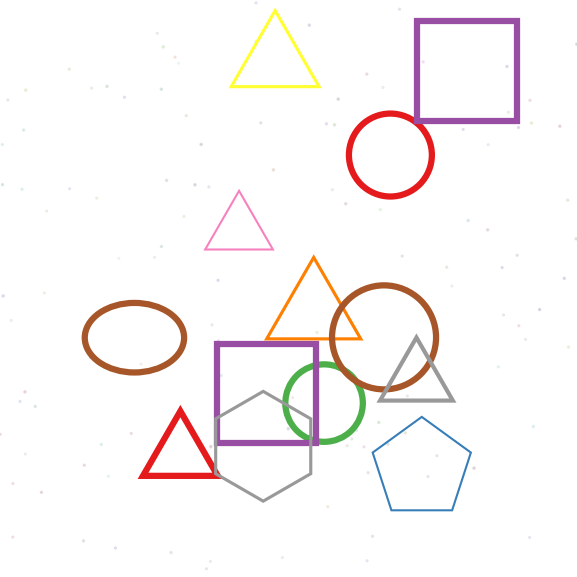[{"shape": "circle", "thickness": 3, "radius": 0.36, "center": [0.676, 0.731]}, {"shape": "triangle", "thickness": 3, "radius": 0.37, "center": [0.312, 0.212]}, {"shape": "pentagon", "thickness": 1, "radius": 0.45, "center": [0.73, 0.188]}, {"shape": "circle", "thickness": 3, "radius": 0.34, "center": [0.561, 0.301]}, {"shape": "square", "thickness": 3, "radius": 0.43, "center": [0.461, 0.318]}, {"shape": "square", "thickness": 3, "radius": 0.43, "center": [0.809, 0.876]}, {"shape": "triangle", "thickness": 1.5, "radius": 0.47, "center": [0.543, 0.459]}, {"shape": "triangle", "thickness": 1.5, "radius": 0.44, "center": [0.476, 0.893]}, {"shape": "oval", "thickness": 3, "radius": 0.43, "center": [0.233, 0.414]}, {"shape": "circle", "thickness": 3, "radius": 0.45, "center": [0.665, 0.415]}, {"shape": "triangle", "thickness": 1, "radius": 0.34, "center": [0.414, 0.601]}, {"shape": "hexagon", "thickness": 1.5, "radius": 0.48, "center": [0.456, 0.226]}, {"shape": "triangle", "thickness": 2, "radius": 0.36, "center": [0.721, 0.342]}]